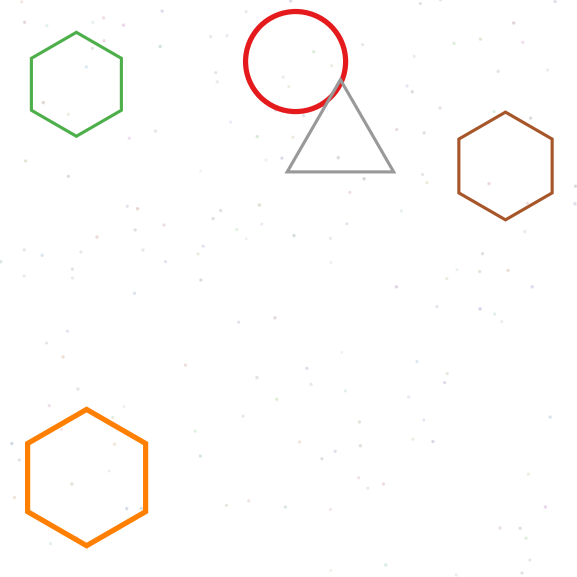[{"shape": "circle", "thickness": 2.5, "radius": 0.43, "center": [0.512, 0.893]}, {"shape": "hexagon", "thickness": 1.5, "radius": 0.45, "center": [0.132, 0.853]}, {"shape": "hexagon", "thickness": 2.5, "radius": 0.59, "center": [0.15, 0.172]}, {"shape": "hexagon", "thickness": 1.5, "radius": 0.47, "center": [0.875, 0.712]}, {"shape": "triangle", "thickness": 1.5, "radius": 0.53, "center": [0.589, 0.755]}]